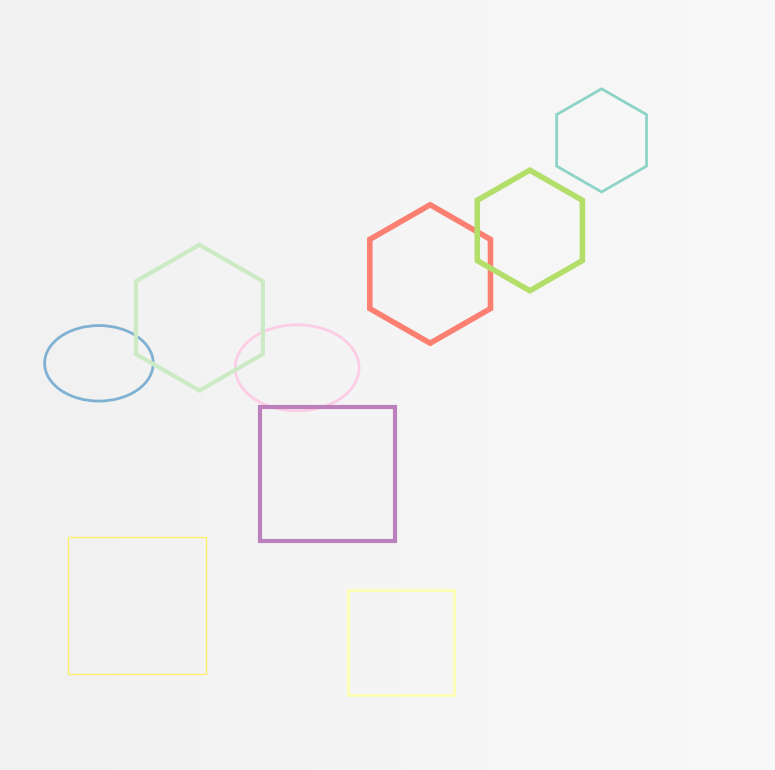[{"shape": "hexagon", "thickness": 1, "radius": 0.33, "center": [0.776, 0.818]}, {"shape": "square", "thickness": 1, "radius": 0.34, "center": [0.517, 0.166]}, {"shape": "hexagon", "thickness": 2, "radius": 0.45, "center": [0.555, 0.644]}, {"shape": "oval", "thickness": 1, "radius": 0.35, "center": [0.128, 0.528]}, {"shape": "hexagon", "thickness": 2, "radius": 0.39, "center": [0.684, 0.701]}, {"shape": "oval", "thickness": 1, "radius": 0.4, "center": [0.383, 0.522]}, {"shape": "square", "thickness": 1.5, "radius": 0.43, "center": [0.423, 0.384]}, {"shape": "hexagon", "thickness": 1.5, "radius": 0.47, "center": [0.257, 0.587]}, {"shape": "square", "thickness": 0.5, "radius": 0.45, "center": [0.177, 0.213]}]